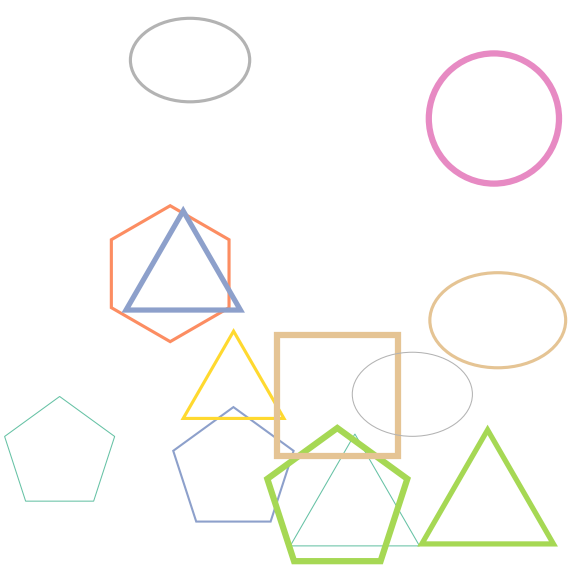[{"shape": "pentagon", "thickness": 0.5, "radius": 0.5, "center": [0.103, 0.212]}, {"shape": "triangle", "thickness": 0.5, "radius": 0.65, "center": [0.614, 0.118]}, {"shape": "hexagon", "thickness": 1.5, "radius": 0.59, "center": [0.295, 0.525]}, {"shape": "triangle", "thickness": 2.5, "radius": 0.57, "center": [0.317, 0.519]}, {"shape": "pentagon", "thickness": 1, "radius": 0.55, "center": [0.404, 0.185]}, {"shape": "circle", "thickness": 3, "radius": 0.56, "center": [0.855, 0.794]}, {"shape": "pentagon", "thickness": 3, "radius": 0.64, "center": [0.584, 0.131]}, {"shape": "triangle", "thickness": 2.5, "radius": 0.66, "center": [0.844, 0.123]}, {"shape": "triangle", "thickness": 1.5, "radius": 0.5, "center": [0.404, 0.325]}, {"shape": "oval", "thickness": 1.5, "radius": 0.59, "center": [0.862, 0.445]}, {"shape": "square", "thickness": 3, "radius": 0.52, "center": [0.584, 0.314]}, {"shape": "oval", "thickness": 1.5, "radius": 0.52, "center": [0.329, 0.895]}, {"shape": "oval", "thickness": 0.5, "radius": 0.52, "center": [0.714, 0.316]}]